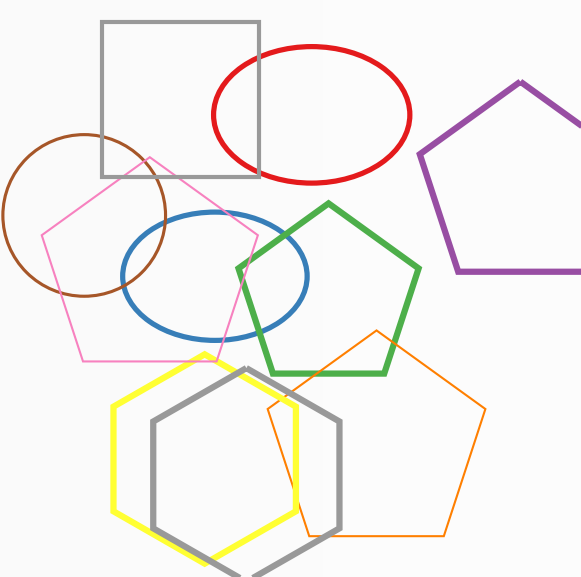[{"shape": "oval", "thickness": 2.5, "radius": 0.84, "center": [0.536, 0.8]}, {"shape": "oval", "thickness": 2.5, "radius": 0.79, "center": [0.37, 0.521]}, {"shape": "pentagon", "thickness": 3, "radius": 0.81, "center": [0.565, 0.484]}, {"shape": "pentagon", "thickness": 3, "radius": 0.91, "center": [0.895, 0.676]}, {"shape": "pentagon", "thickness": 1, "radius": 0.98, "center": [0.648, 0.23]}, {"shape": "hexagon", "thickness": 3, "radius": 0.91, "center": [0.352, 0.204]}, {"shape": "circle", "thickness": 1.5, "radius": 0.7, "center": [0.145, 0.626]}, {"shape": "pentagon", "thickness": 1, "radius": 0.98, "center": [0.258, 0.531]}, {"shape": "hexagon", "thickness": 3, "radius": 0.92, "center": [0.424, 0.177]}, {"shape": "square", "thickness": 2, "radius": 0.67, "center": [0.31, 0.827]}]